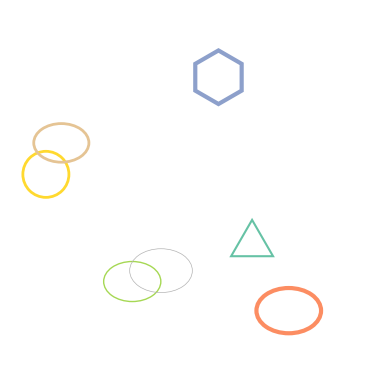[{"shape": "triangle", "thickness": 1.5, "radius": 0.31, "center": [0.655, 0.366]}, {"shape": "oval", "thickness": 3, "radius": 0.42, "center": [0.75, 0.193]}, {"shape": "hexagon", "thickness": 3, "radius": 0.35, "center": [0.567, 0.799]}, {"shape": "oval", "thickness": 1, "radius": 0.37, "center": [0.343, 0.269]}, {"shape": "circle", "thickness": 2, "radius": 0.3, "center": [0.119, 0.547]}, {"shape": "oval", "thickness": 2, "radius": 0.36, "center": [0.159, 0.629]}, {"shape": "oval", "thickness": 0.5, "radius": 0.41, "center": [0.418, 0.297]}]